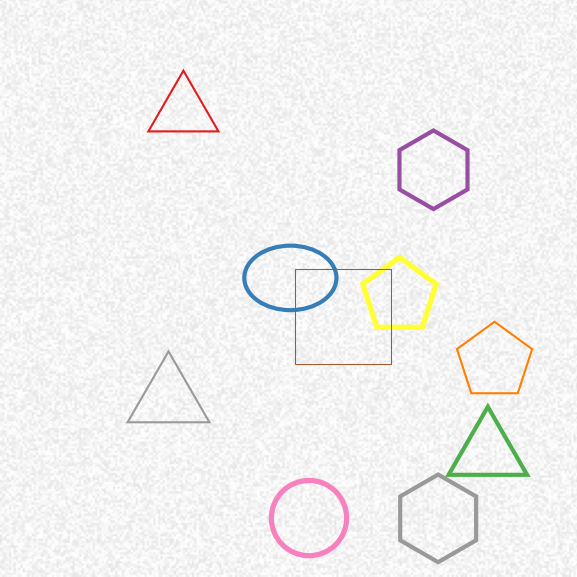[{"shape": "triangle", "thickness": 1, "radius": 0.35, "center": [0.318, 0.807]}, {"shape": "oval", "thickness": 2, "radius": 0.4, "center": [0.503, 0.518]}, {"shape": "triangle", "thickness": 2, "radius": 0.39, "center": [0.845, 0.216]}, {"shape": "hexagon", "thickness": 2, "radius": 0.34, "center": [0.751, 0.705]}, {"shape": "pentagon", "thickness": 1, "radius": 0.34, "center": [0.856, 0.374]}, {"shape": "pentagon", "thickness": 2.5, "radius": 0.33, "center": [0.692, 0.487]}, {"shape": "square", "thickness": 0.5, "radius": 0.41, "center": [0.594, 0.451]}, {"shape": "circle", "thickness": 2.5, "radius": 0.33, "center": [0.535, 0.102]}, {"shape": "triangle", "thickness": 1, "radius": 0.41, "center": [0.292, 0.309]}, {"shape": "hexagon", "thickness": 2, "radius": 0.38, "center": [0.759, 0.102]}]